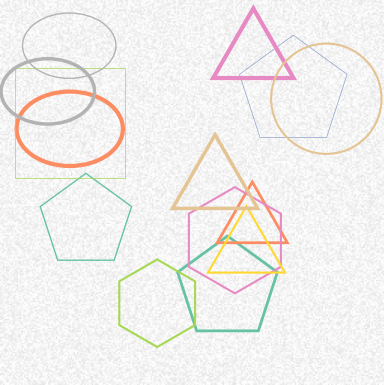[{"shape": "pentagon", "thickness": 2, "radius": 0.68, "center": [0.591, 0.251]}, {"shape": "pentagon", "thickness": 1, "radius": 0.62, "center": [0.223, 0.425]}, {"shape": "triangle", "thickness": 2, "radius": 0.53, "center": [0.655, 0.422]}, {"shape": "oval", "thickness": 3, "radius": 0.69, "center": [0.181, 0.665]}, {"shape": "pentagon", "thickness": 0.5, "radius": 0.73, "center": [0.762, 0.762]}, {"shape": "triangle", "thickness": 3, "radius": 0.6, "center": [0.658, 0.858]}, {"shape": "hexagon", "thickness": 1.5, "radius": 0.69, "center": [0.61, 0.376]}, {"shape": "hexagon", "thickness": 1.5, "radius": 0.57, "center": [0.408, 0.212]}, {"shape": "square", "thickness": 0.5, "radius": 0.71, "center": [0.182, 0.681]}, {"shape": "triangle", "thickness": 1.5, "radius": 0.58, "center": [0.64, 0.35]}, {"shape": "circle", "thickness": 1.5, "radius": 0.72, "center": [0.848, 0.744]}, {"shape": "triangle", "thickness": 2.5, "radius": 0.64, "center": [0.559, 0.522]}, {"shape": "oval", "thickness": 1, "radius": 0.61, "center": [0.18, 0.881]}, {"shape": "oval", "thickness": 2.5, "radius": 0.61, "center": [0.124, 0.763]}]